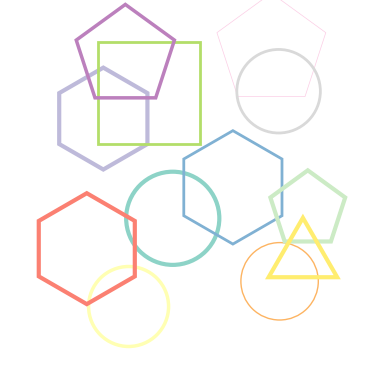[{"shape": "circle", "thickness": 3, "radius": 0.61, "center": [0.449, 0.433]}, {"shape": "circle", "thickness": 2.5, "radius": 0.52, "center": [0.334, 0.204]}, {"shape": "hexagon", "thickness": 3, "radius": 0.66, "center": [0.268, 0.692]}, {"shape": "hexagon", "thickness": 3, "radius": 0.72, "center": [0.225, 0.354]}, {"shape": "hexagon", "thickness": 2, "radius": 0.74, "center": [0.605, 0.513]}, {"shape": "circle", "thickness": 1, "radius": 0.5, "center": [0.726, 0.269]}, {"shape": "square", "thickness": 2, "radius": 0.66, "center": [0.387, 0.758]}, {"shape": "pentagon", "thickness": 0.5, "radius": 0.74, "center": [0.705, 0.869]}, {"shape": "circle", "thickness": 2, "radius": 0.54, "center": [0.724, 0.763]}, {"shape": "pentagon", "thickness": 2.5, "radius": 0.67, "center": [0.326, 0.854]}, {"shape": "pentagon", "thickness": 3, "radius": 0.51, "center": [0.799, 0.455]}, {"shape": "triangle", "thickness": 3, "radius": 0.51, "center": [0.787, 0.331]}]